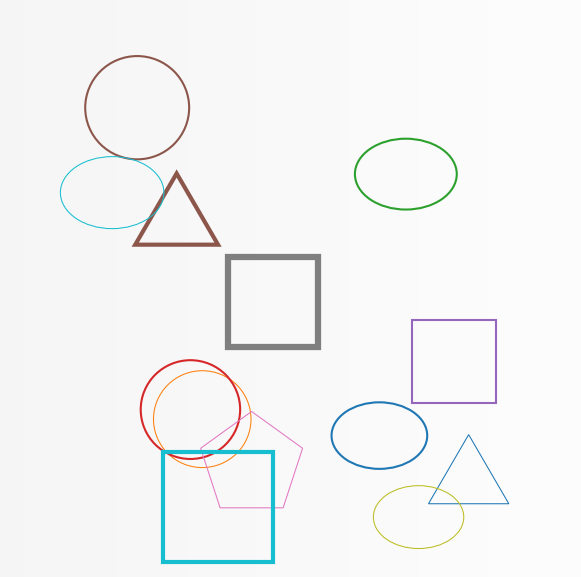[{"shape": "triangle", "thickness": 0.5, "radius": 0.4, "center": [0.806, 0.167]}, {"shape": "oval", "thickness": 1, "radius": 0.41, "center": [0.653, 0.245]}, {"shape": "circle", "thickness": 0.5, "radius": 0.42, "center": [0.348, 0.273]}, {"shape": "oval", "thickness": 1, "radius": 0.44, "center": [0.698, 0.698]}, {"shape": "circle", "thickness": 1, "radius": 0.43, "center": [0.328, 0.29]}, {"shape": "square", "thickness": 1, "radius": 0.36, "center": [0.782, 0.374]}, {"shape": "triangle", "thickness": 2, "radius": 0.41, "center": [0.304, 0.617]}, {"shape": "circle", "thickness": 1, "radius": 0.45, "center": [0.236, 0.813]}, {"shape": "pentagon", "thickness": 0.5, "radius": 0.46, "center": [0.433, 0.194]}, {"shape": "square", "thickness": 3, "radius": 0.39, "center": [0.47, 0.476]}, {"shape": "oval", "thickness": 0.5, "radius": 0.39, "center": [0.72, 0.104]}, {"shape": "oval", "thickness": 0.5, "radius": 0.45, "center": [0.193, 0.666]}, {"shape": "square", "thickness": 2, "radius": 0.48, "center": [0.375, 0.122]}]